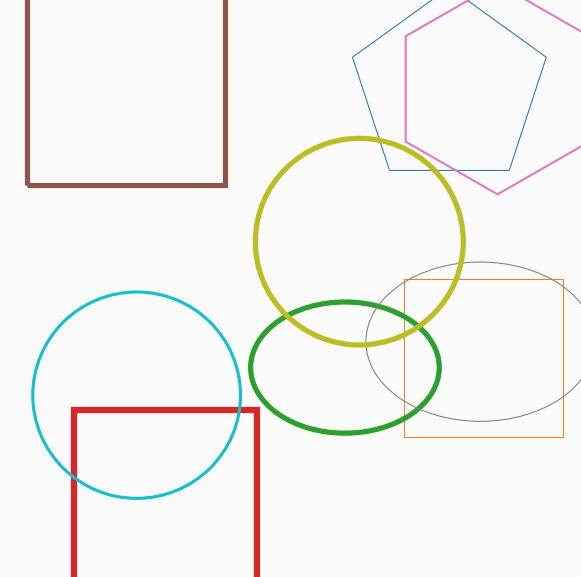[{"shape": "pentagon", "thickness": 0.5, "radius": 0.88, "center": [0.773, 0.846]}, {"shape": "square", "thickness": 0.5, "radius": 0.68, "center": [0.832, 0.378]}, {"shape": "oval", "thickness": 2.5, "radius": 0.81, "center": [0.593, 0.363]}, {"shape": "square", "thickness": 3, "radius": 0.79, "center": [0.284, 0.131]}, {"shape": "square", "thickness": 2.5, "radius": 0.85, "center": [0.218, 0.85]}, {"shape": "hexagon", "thickness": 1, "radius": 0.91, "center": [0.856, 0.845]}, {"shape": "oval", "thickness": 0.5, "radius": 0.99, "center": [0.827, 0.407]}, {"shape": "circle", "thickness": 2.5, "radius": 0.89, "center": [0.618, 0.581]}, {"shape": "circle", "thickness": 1.5, "radius": 0.89, "center": [0.235, 0.315]}]